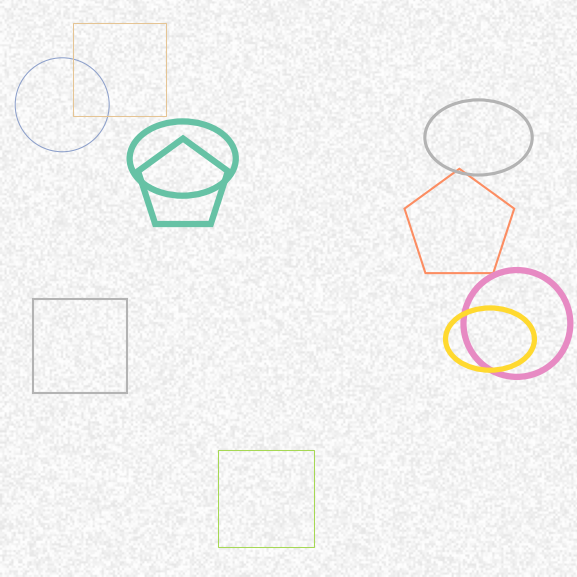[{"shape": "oval", "thickness": 3, "radius": 0.46, "center": [0.316, 0.725]}, {"shape": "pentagon", "thickness": 3, "radius": 0.41, "center": [0.317, 0.677]}, {"shape": "pentagon", "thickness": 1, "radius": 0.5, "center": [0.795, 0.607]}, {"shape": "circle", "thickness": 0.5, "radius": 0.41, "center": [0.108, 0.818]}, {"shape": "circle", "thickness": 3, "radius": 0.46, "center": [0.895, 0.439]}, {"shape": "square", "thickness": 0.5, "radius": 0.42, "center": [0.461, 0.135]}, {"shape": "oval", "thickness": 2.5, "radius": 0.38, "center": [0.848, 0.412]}, {"shape": "square", "thickness": 0.5, "radius": 0.4, "center": [0.207, 0.88]}, {"shape": "oval", "thickness": 1.5, "radius": 0.46, "center": [0.829, 0.761]}, {"shape": "square", "thickness": 1, "radius": 0.41, "center": [0.138, 0.4]}]